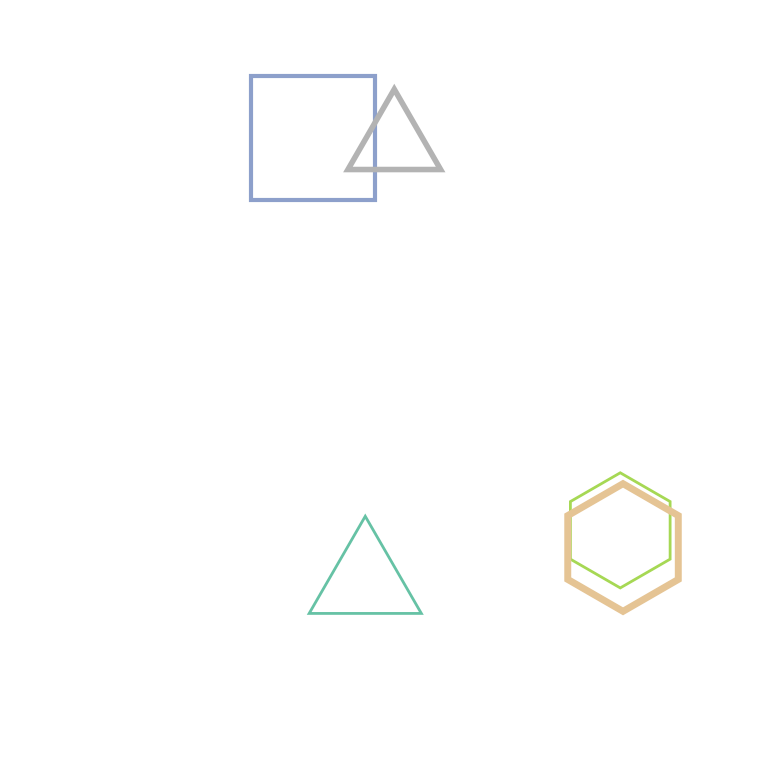[{"shape": "triangle", "thickness": 1, "radius": 0.42, "center": [0.474, 0.245]}, {"shape": "square", "thickness": 1.5, "radius": 0.4, "center": [0.407, 0.821]}, {"shape": "hexagon", "thickness": 1, "radius": 0.37, "center": [0.806, 0.311]}, {"shape": "hexagon", "thickness": 2.5, "radius": 0.41, "center": [0.809, 0.289]}, {"shape": "triangle", "thickness": 2, "radius": 0.35, "center": [0.512, 0.815]}]